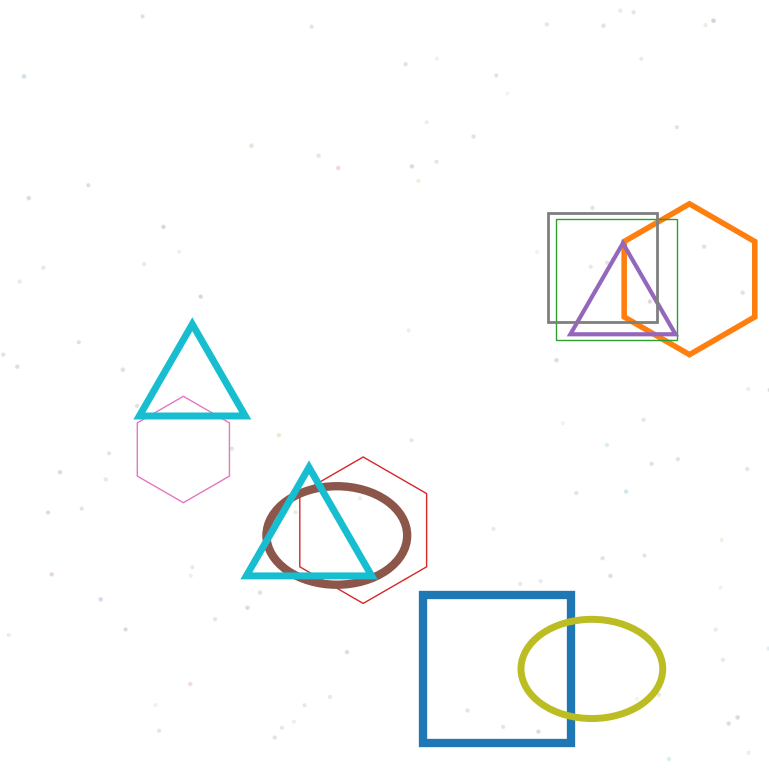[{"shape": "square", "thickness": 3, "radius": 0.48, "center": [0.645, 0.131]}, {"shape": "hexagon", "thickness": 2, "radius": 0.49, "center": [0.895, 0.637]}, {"shape": "square", "thickness": 0.5, "radius": 0.39, "center": [0.801, 0.637]}, {"shape": "hexagon", "thickness": 0.5, "radius": 0.48, "center": [0.472, 0.311]}, {"shape": "triangle", "thickness": 1.5, "radius": 0.39, "center": [0.809, 0.605]}, {"shape": "oval", "thickness": 3, "radius": 0.46, "center": [0.437, 0.305]}, {"shape": "hexagon", "thickness": 0.5, "radius": 0.35, "center": [0.238, 0.416]}, {"shape": "square", "thickness": 1, "radius": 0.35, "center": [0.782, 0.652]}, {"shape": "oval", "thickness": 2.5, "radius": 0.46, "center": [0.769, 0.131]}, {"shape": "triangle", "thickness": 2.5, "radius": 0.47, "center": [0.401, 0.299]}, {"shape": "triangle", "thickness": 2.5, "radius": 0.4, "center": [0.25, 0.499]}]